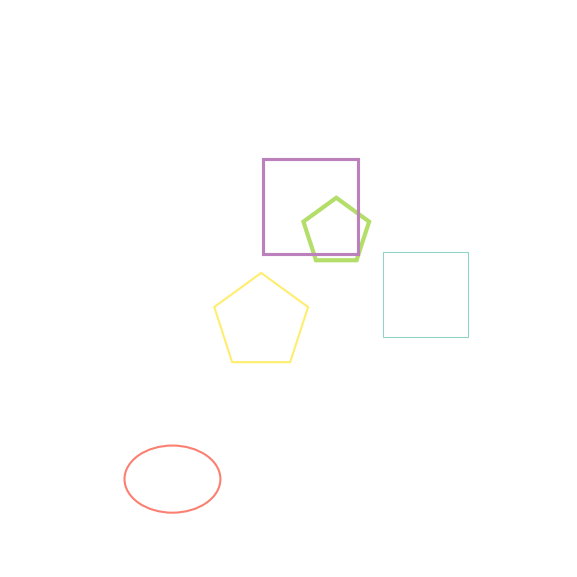[{"shape": "square", "thickness": 0.5, "radius": 0.37, "center": [0.736, 0.489]}, {"shape": "oval", "thickness": 1, "radius": 0.42, "center": [0.299, 0.169]}, {"shape": "pentagon", "thickness": 2, "radius": 0.3, "center": [0.582, 0.597]}, {"shape": "square", "thickness": 1.5, "radius": 0.41, "center": [0.538, 0.642]}, {"shape": "pentagon", "thickness": 1, "radius": 0.43, "center": [0.452, 0.441]}]